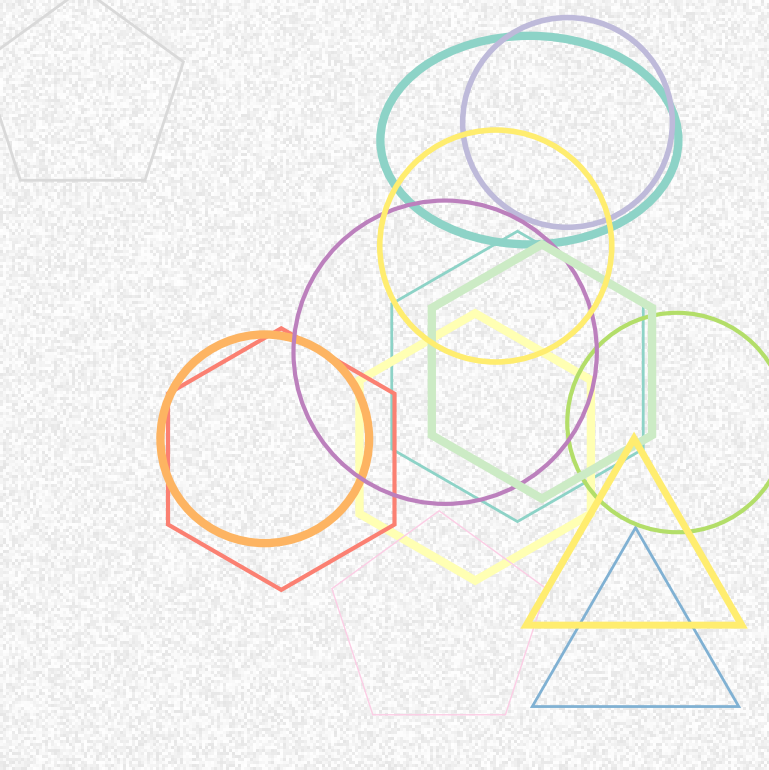[{"shape": "oval", "thickness": 3, "radius": 0.97, "center": [0.688, 0.818]}, {"shape": "hexagon", "thickness": 1, "radius": 0.94, "center": [0.672, 0.511]}, {"shape": "hexagon", "thickness": 3, "radius": 0.87, "center": [0.617, 0.42]}, {"shape": "circle", "thickness": 2, "radius": 0.68, "center": [0.737, 0.841]}, {"shape": "hexagon", "thickness": 1.5, "radius": 0.85, "center": [0.365, 0.404]}, {"shape": "triangle", "thickness": 1, "radius": 0.77, "center": [0.825, 0.16]}, {"shape": "circle", "thickness": 3, "radius": 0.68, "center": [0.344, 0.43]}, {"shape": "circle", "thickness": 1.5, "radius": 0.71, "center": [0.879, 0.451]}, {"shape": "pentagon", "thickness": 0.5, "radius": 0.73, "center": [0.57, 0.19]}, {"shape": "pentagon", "thickness": 1, "radius": 0.69, "center": [0.107, 0.877]}, {"shape": "circle", "thickness": 1.5, "radius": 0.98, "center": [0.578, 0.543]}, {"shape": "hexagon", "thickness": 3, "radius": 0.83, "center": [0.704, 0.517]}, {"shape": "triangle", "thickness": 2.5, "radius": 0.81, "center": [0.823, 0.269]}, {"shape": "circle", "thickness": 2, "radius": 0.75, "center": [0.644, 0.68]}]